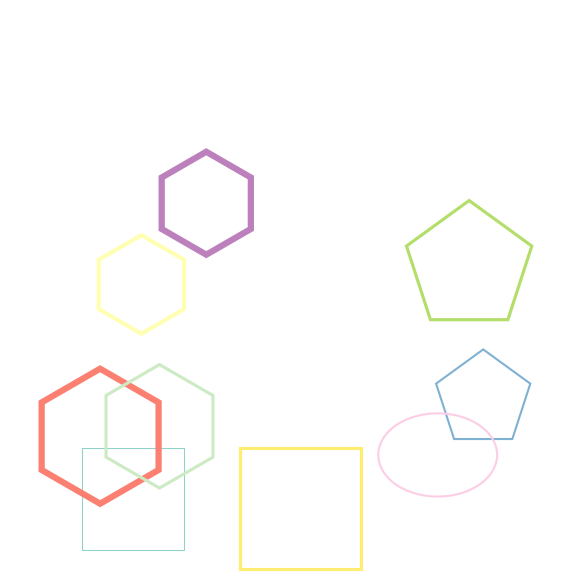[{"shape": "square", "thickness": 0.5, "radius": 0.44, "center": [0.23, 0.135]}, {"shape": "hexagon", "thickness": 2, "radius": 0.43, "center": [0.245, 0.507]}, {"shape": "hexagon", "thickness": 3, "radius": 0.58, "center": [0.173, 0.244]}, {"shape": "pentagon", "thickness": 1, "radius": 0.43, "center": [0.837, 0.308]}, {"shape": "pentagon", "thickness": 1.5, "radius": 0.57, "center": [0.812, 0.538]}, {"shape": "oval", "thickness": 1, "radius": 0.51, "center": [0.758, 0.211]}, {"shape": "hexagon", "thickness": 3, "radius": 0.45, "center": [0.357, 0.647]}, {"shape": "hexagon", "thickness": 1.5, "radius": 0.53, "center": [0.276, 0.261]}, {"shape": "square", "thickness": 1.5, "radius": 0.52, "center": [0.521, 0.119]}]